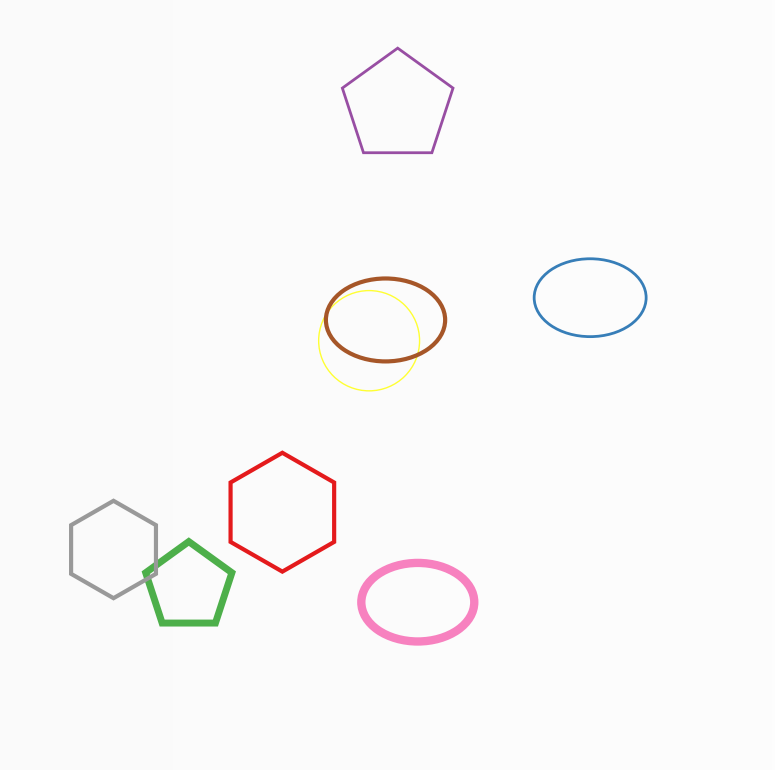[{"shape": "hexagon", "thickness": 1.5, "radius": 0.39, "center": [0.364, 0.335]}, {"shape": "oval", "thickness": 1, "radius": 0.36, "center": [0.761, 0.613]}, {"shape": "pentagon", "thickness": 2.5, "radius": 0.29, "center": [0.244, 0.238]}, {"shape": "pentagon", "thickness": 1, "radius": 0.38, "center": [0.513, 0.862]}, {"shape": "circle", "thickness": 0.5, "radius": 0.33, "center": [0.476, 0.558]}, {"shape": "oval", "thickness": 1.5, "radius": 0.38, "center": [0.497, 0.584]}, {"shape": "oval", "thickness": 3, "radius": 0.36, "center": [0.539, 0.218]}, {"shape": "hexagon", "thickness": 1.5, "radius": 0.32, "center": [0.146, 0.286]}]